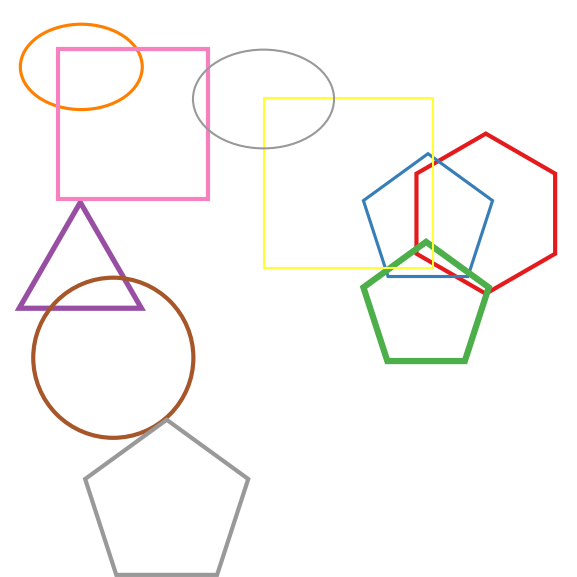[{"shape": "hexagon", "thickness": 2, "radius": 0.69, "center": [0.841, 0.629]}, {"shape": "pentagon", "thickness": 1.5, "radius": 0.59, "center": [0.741, 0.615]}, {"shape": "pentagon", "thickness": 3, "radius": 0.57, "center": [0.738, 0.466]}, {"shape": "triangle", "thickness": 2.5, "radius": 0.61, "center": [0.139, 0.526]}, {"shape": "oval", "thickness": 1.5, "radius": 0.53, "center": [0.141, 0.883]}, {"shape": "square", "thickness": 1, "radius": 0.73, "center": [0.604, 0.683]}, {"shape": "circle", "thickness": 2, "radius": 0.69, "center": [0.196, 0.38]}, {"shape": "square", "thickness": 2, "radius": 0.65, "center": [0.23, 0.784]}, {"shape": "pentagon", "thickness": 2, "radius": 0.74, "center": [0.289, 0.124]}, {"shape": "oval", "thickness": 1, "radius": 0.61, "center": [0.456, 0.828]}]